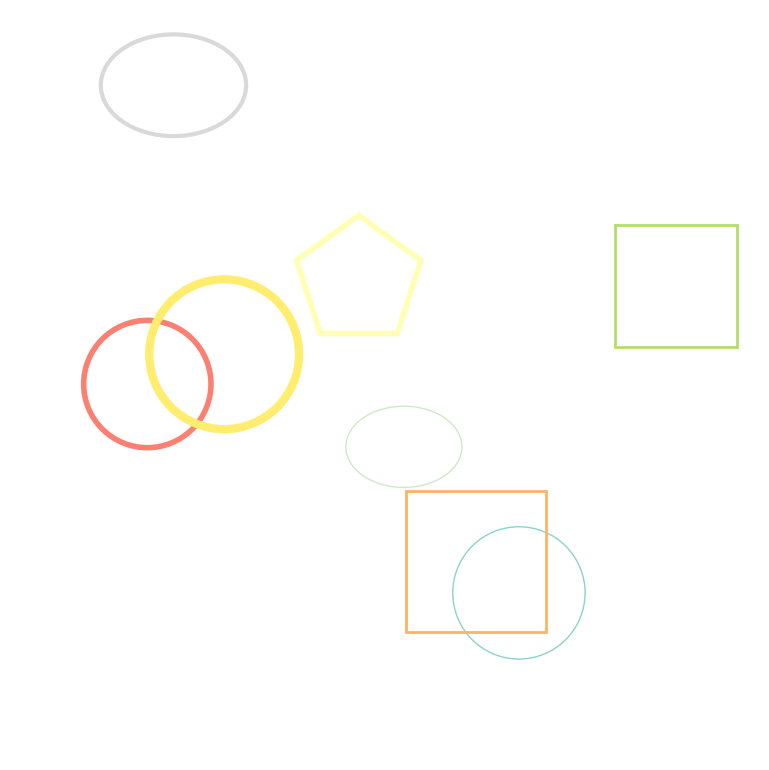[{"shape": "circle", "thickness": 0.5, "radius": 0.43, "center": [0.674, 0.23]}, {"shape": "pentagon", "thickness": 2, "radius": 0.42, "center": [0.466, 0.635]}, {"shape": "circle", "thickness": 2, "radius": 0.41, "center": [0.191, 0.501]}, {"shape": "square", "thickness": 1, "radius": 0.46, "center": [0.618, 0.271]}, {"shape": "square", "thickness": 1, "radius": 0.4, "center": [0.877, 0.629]}, {"shape": "oval", "thickness": 1.5, "radius": 0.47, "center": [0.225, 0.889]}, {"shape": "oval", "thickness": 0.5, "radius": 0.38, "center": [0.525, 0.42]}, {"shape": "circle", "thickness": 3, "radius": 0.49, "center": [0.291, 0.54]}]